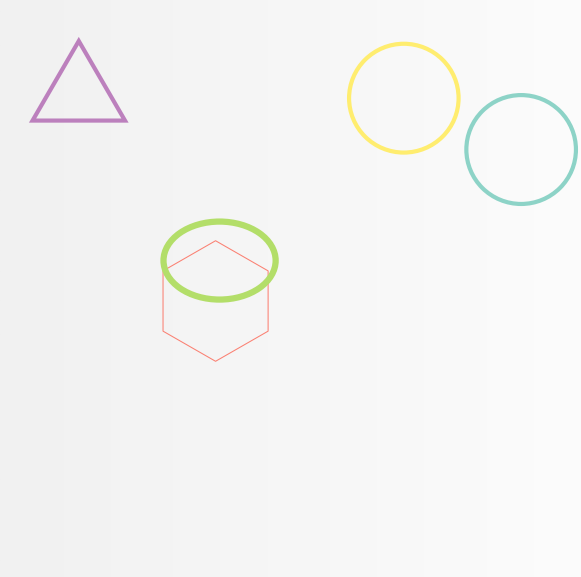[{"shape": "circle", "thickness": 2, "radius": 0.47, "center": [0.897, 0.74]}, {"shape": "hexagon", "thickness": 0.5, "radius": 0.52, "center": [0.371, 0.478]}, {"shape": "oval", "thickness": 3, "radius": 0.48, "center": [0.378, 0.548]}, {"shape": "triangle", "thickness": 2, "radius": 0.46, "center": [0.136, 0.836]}, {"shape": "circle", "thickness": 2, "radius": 0.47, "center": [0.695, 0.829]}]